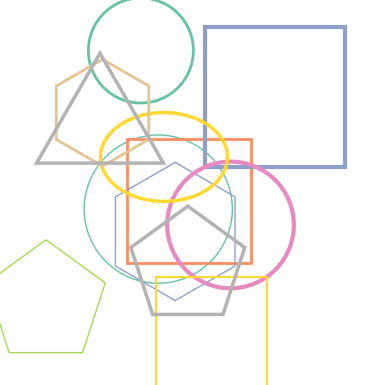[{"shape": "circle", "thickness": 2, "radius": 0.68, "center": [0.366, 0.869]}, {"shape": "circle", "thickness": 1, "radius": 0.96, "center": [0.411, 0.457]}, {"shape": "square", "thickness": 2, "radius": 0.8, "center": [0.49, 0.478]}, {"shape": "hexagon", "thickness": 1, "radius": 0.9, "center": [0.455, 0.399]}, {"shape": "square", "thickness": 3, "radius": 0.91, "center": [0.715, 0.747]}, {"shape": "circle", "thickness": 3, "radius": 0.82, "center": [0.599, 0.416]}, {"shape": "pentagon", "thickness": 1, "radius": 0.81, "center": [0.119, 0.215]}, {"shape": "square", "thickness": 1.5, "radius": 0.72, "center": [0.548, 0.135]}, {"shape": "oval", "thickness": 2.5, "radius": 0.82, "center": [0.426, 0.592]}, {"shape": "hexagon", "thickness": 2, "radius": 0.69, "center": [0.266, 0.707]}, {"shape": "triangle", "thickness": 2.5, "radius": 0.95, "center": [0.26, 0.671]}, {"shape": "pentagon", "thickness": 2.5, "radius": 0.78, "center": [0.488, 0.309]}]